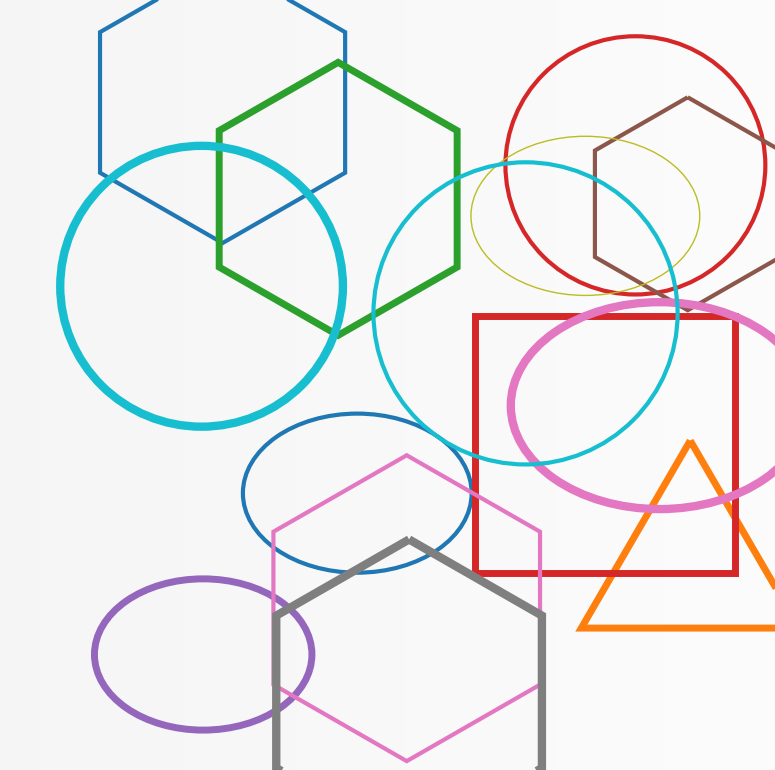[{"shape": "hexagon", "thickness": 1.5, "radius": 0.91, "center": [0.287, 0.867]}, {"shape": "oval", "thickness": 1.5, "radius": 0.74, "center": [0.461, 0.36]}, {"shape": "triangle", "thickness": 2.5, "radius": 0.81, "center": [0.891, 0.265]}, {"shape": "hexagon", "thickness": 2.5, "radius": 0.89, "center": [0.436, 0.742]}, {"shape": "circle", "thickness": 1.5, "radius": 0.84, "center": [0.82, 0.785]}, {"shape": "square", "thickness": 2.5, "radius": 0.84, "center": [0.781, 0.423]}, {"shape": "oval", "thickness": 2.5, "radius": 0.7, "center": [0.262, 0.15]}, {"shape": "hexagon", "thickness": 1.5, "radius": 0.69, "center": [0.887, 0.735]}, {"shape": "hexagon", "thickness": 1.5, "radius": 0.99, "center": [0.525, 0.21]}, {"shape": "oval", "thickness": 3, "radius": 0.96, "center": [0.851, 0.473]}, {"shape": "hexagon", "thickness": 3, "radius": 0.99, "center": [0.528, 0.102]}, {"shape": "oval", "thickness": 0.5, "radius": 0.74, "center": [0.755, 0.72]}, {"shape": "circle", "thickness": 3, "radius": 0.91, "center": [0.26, 0.628]}, {"shape": "circle", "thickness": 1.5, "radius": 0.98, "center": [0.678, 0.593]}]